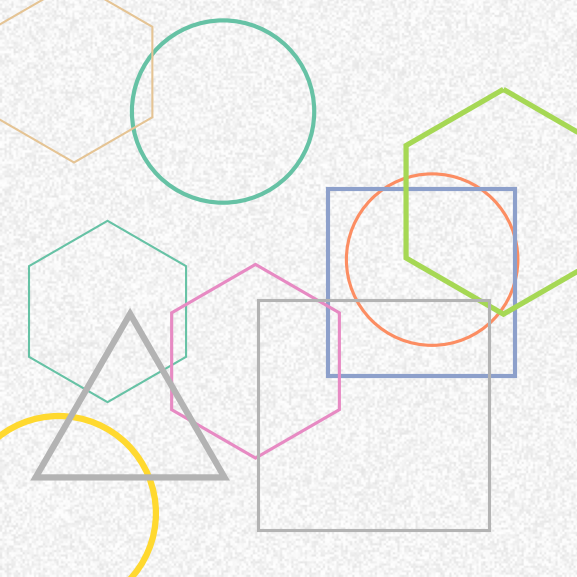[{"shape": "hexagon", "thickness": 1, "radius": 0.79, "center": [0.186, 0.46]}, {"shape": "circle", "thickness": 2, "radius": 0.79, "center": [0.386, 0.806]}, {"shape": "circle", "thickness": 1.5, "radius": 0.74, "center": [0.748, 0.55]}, {"shape": "square", "thickness": 2, "radius": 0.81, "center": [0.729, 0.511]}, {"shape": "hexagon", "thickness": 1.5, "radius": 0.84, "center": [0.442, 0.374]}, {"shape": "hexagon", "thickness": 2.5, "radius": 0.97, "center": [0.872, 0.65]}, {"shape": "circle", "thickness": 3, "radius": 0.84, "center": [0.102, 0.11]}, {"shape": "hexagon", "thickness": 1, "radius": 0.78, "center": [0.128, 0.874]}, {"shape": "square", "thickness": 1.5, "radius": 1.0, "center": [0.647, 0.28]}, {"shape": "triangle", "thickness": 3, "radius": 0.94, "center": [0.225, 0.267]}]